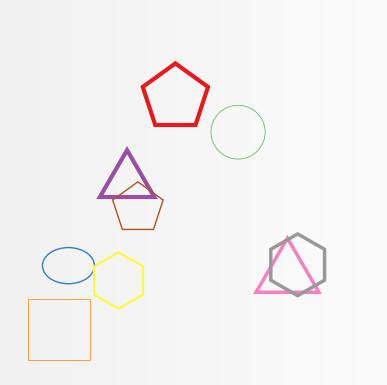[{"shape": "pentagon", "thickness": 3, "radius": 0.44, "center": [0.453, 0.747]}, {"shape": "oval", "thickness": 1, "radius": 0.34, "center": [0.177, 0.31]}, {"shape": "circle", "thickness": 0.5, "radius": 0.35, "center": [0.614, 0.657]}, {"shape": "triangle", "thickness": 3, "radius": 0.41, "center": [0.328, 0.529]}, {"shape": "square", "thickness": 0.5, "radius": 0.4, "center": [0.153, 0.144]}, {"shape": "hexagon", "thickness": 1.5, "radius": 0.37, "center": [0.306, 0.271]}, {"shape": "pentagon", "thickness": 1, "radius": 0.34, "center": [0.356, 0.459]}, {"shape": "triangle", "thickness": 2.5, "radius": 0.47, "center": [0.742, 0.288]}, {"shape": "hexagon", "thickness": 2.5, "radius": 0.4, "center": [0.768, 0.312]}]